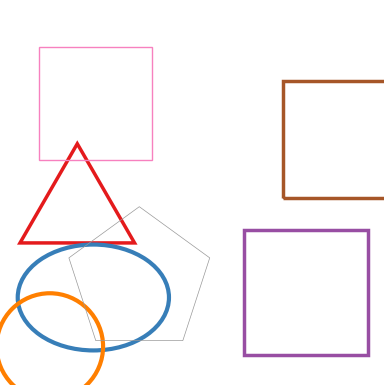[{"shape": "triangle", "thickness": 2.5, "radius": 0.86, "center": [0.201, 0.455]}, {"shape": "oval", "thickness": 3, "radius": 0.98, "center": [0.242, 0.227]}, {"shape": "square", "thickness": 2.5, "radius": 0.81, "center": [0.795, 0.24]}, {"shape": "circle", "thickness": 3, "radius": 0.69, "center": [0.129, 0.1]}, {"shape": "square", "thickness": 2.5, "radius": 0.76, "center": [0.886, 0.638]}, {"shape": "square", "thickness": 1, "radius": 0.73, "center": [0.248, 0.732]}, {"shape": "pentagon", "thickness": 0.5, "radius": 0.96, "center": [0.362, 0.271]}]